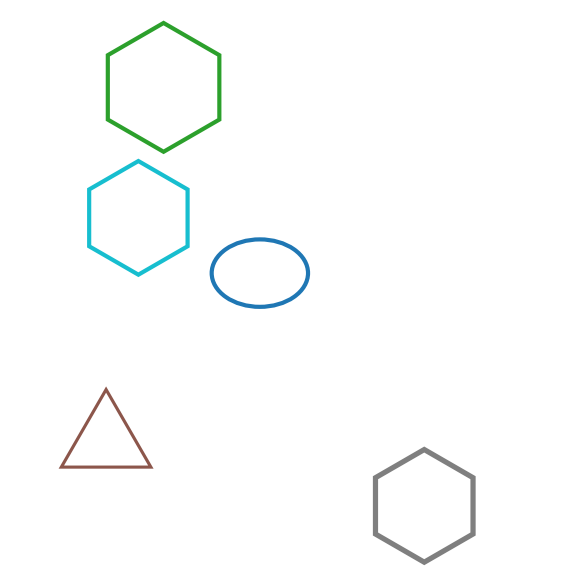[{"shape": "oval", "thickness": 2, "radius": 0.42, "center": [0.45, 0.526]}, {"shape": "hexagon", "thickness": 2, "radius": 0.56, "center": [0.283, 0.848]}, {"shape": "triangle", "thickness": 1.5, "radius": 0.45, "center": [0.184, 0.235]}, {"shape": "hexagon", "thickness": 2.5, "radius": 0.49, "center": [0.735, 0.123]}, {"shape": "hexagon", "thickness": 2, "radius": 0.49, "center": [0.24, 0.622]}]